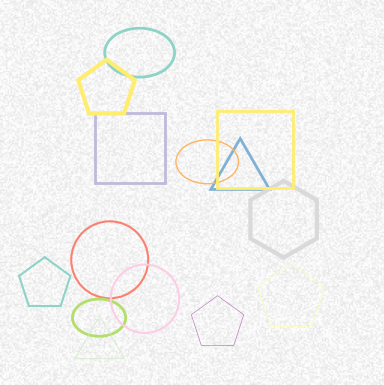[{"shape": "oval", "thickness": 2, "radius": 0.45, "center": [0.363, 0.863]}, {"shape": "pentagon", "thickness": 1.5, "radius": 0.35, "center": [0.116, 0.262]}, {"shape": "pentagon", "thickness": 0.5, "radius": 0.45, "center": [0.756, 0.226]}, {"shape": "square", "thickness": 2, "radius": 0.46, "center": [0.337, 0.615]}, {"shape": "circle", "thickness": 1.5, "radius": 0.5, "center": [0.285, 0.325]}, {"shape": "triangle", "thickness": 2, "radius": 0.44, "center": [0.624, 0.552]}, {"shape": "oval", "thickness": 1, "radius": 0.41, "center": [0.538, 0.58]}, {"shape": "oval", "thickness": 2, "radius": 0.35, "center": [0.257, 0.175]}, {"shape": "circle", "thickness": 1.5, "radius": 0.44, "center": [0.377, 0.224]}, {"shape": "hexagon", "thickness": 3, "radius": 0.5, "center": [0.737, 0.431]}, {"shape": "pentagon", "thickness": 0.5, "radius": 0.36, "center": [0.565, 0.16]}, {"shape": "triangle", "thickness": 0.5, "radius": 0.37, "center": [0.259, 0.105]}, {"shape": "pentagon", "thickness": 3, "radius": 0.39, "center": [0.277, 0.768]}, {"shape": "square", "thickness": 2, "radius": 0.5, "center": [0.662, 0.612]}]